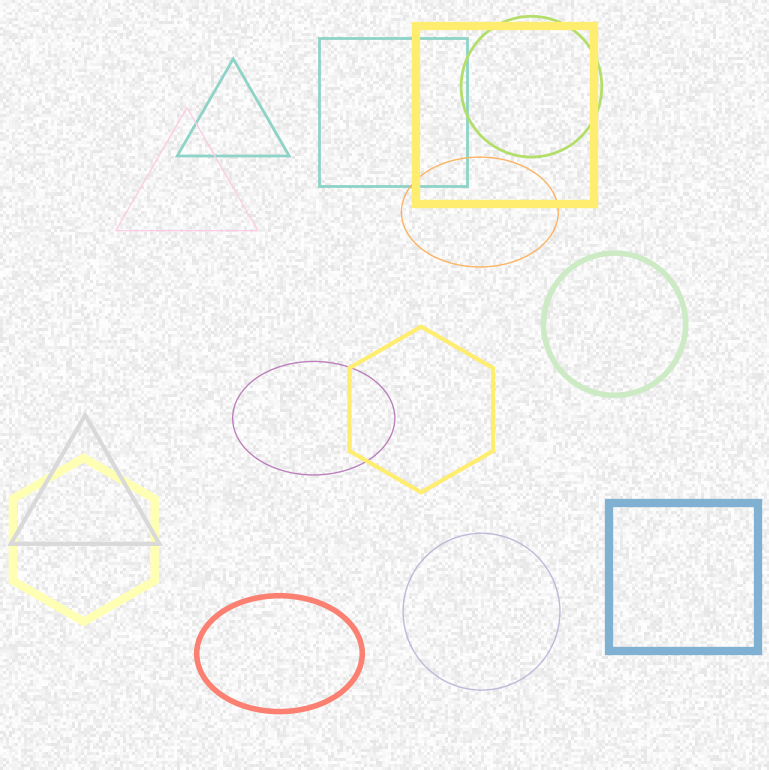[{"shape": "triangle", "thickness": 1, "radius": 0.42, "center": [0.303, 0.839]}, {"shape": "square", "thickness": 1, "radius": 0.48, "center": [0.511, 0.854]}, {"shape": "hexagon", "thickness": 3, "radius": 0.53, "center": [0.109, 0.299]}, {"shape": "circle", "thickness": 0.5, "radius": 0.51, "center": [0.625, 0.206]}, {"shape": "oval", "thickness": 2, "radius": 0.54, "center": [0.363, 0.151]}, {"shape": "square", "thickness": 3, "radius": 0.48, "center": [0.888, 0.251]}, {"shape": "oval", "thickness": 0.5, "radius": 0.51, "center": [0.623, 0.725]}, {"shape": "circle", "thickness": 1, "radius": 0.46, "center": [0.69, 0.887]}, {"shape": "triangle", "thickness": 0.5, "radius": 0.53, "center": [0.243, 0.754]}, {"shape": "triangle", "thickness": 1.5, "radius": 0.56, "center": [0.111, 0.349]}, {"shape": "oval", "thickness": 0.5, "radius": 0.53, "center": [0.407, 0.457]}, {"shape": "circle", "thickness": 2, "radius": 0.46, "center": [0.798, 0.579]}, {"shape": "hexagon", "thickness": 1.5, "radius": 0.54, "center": [0.547, 0.468]}, {"shape": "square", "thickness": 3, "radius": 0.58, "center": [0.656, 0.851]}]